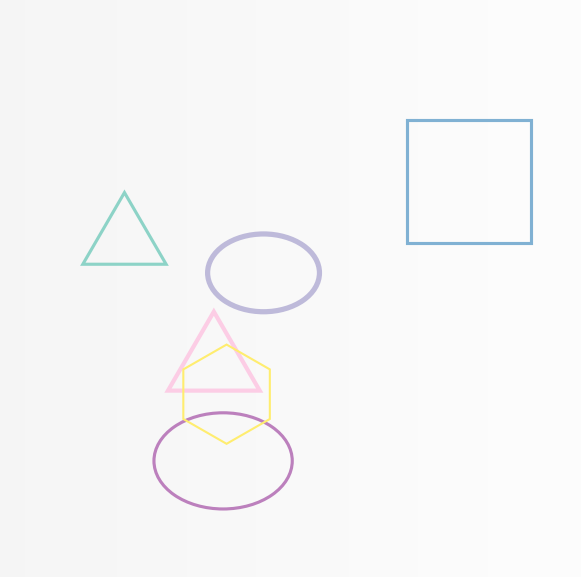[{"shape": "triangle", "thickness": 1.5, "radius": 0.41, "center": [0.214, 0.583]}, {"shape": "oval", "thickness": 2.5, "radius": 0.48, "center": [0.453, 0.527]}, {"shape": "square", "thickness": 1.5, "radius": 0.53, "center": [0.807, 0.685]}, {"shape": "triangle", "thickness": 2, "radius": 0.46, "center": [0.368, 0.368]}, {"shape": "oval", "thickness": 1.5, "radius": 0.59, "center": [0.384, 0.201]}, {"shape": "hexagon", "thickness": 1, "radius": 0.43, "center": [0.39, 0.317]}]